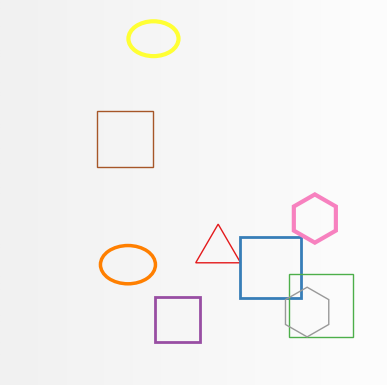[{"shape": "triangle", "thickness": 1, "radius": 0.33, "center": [0.563, 0.351]}, {"shape": "square", "thickness": 2, "radius": 0.39, "center": [0.697, 0.306]}, {"shape": "square", "thickness": 1, "radius": 0.41, "center": [0.829, 0.206]}, {"shape": "square", "thickness": 2, "radius": 0.29, "center": [0.458, 0.169]}, {"shape": "oval", "thickness": 2.5, "radius": 0.35, "center": [0.33, 0.313]}, {"shape": "oval", "thickness": 3, "radius": 0.32, "center": [0.396, 0.899]}, {"shape": "square", "thickness": 1, "radius": 0.36, "center": [0.323, 0.639]}, {"shape": "hexagon", "thickness": 3, "radius": 0.31, "center": [0.813, 0.432]}, {"shape": "hexagon", "thickness": 1, "radius": 0.32, "center": [0.793, 0.189]}]